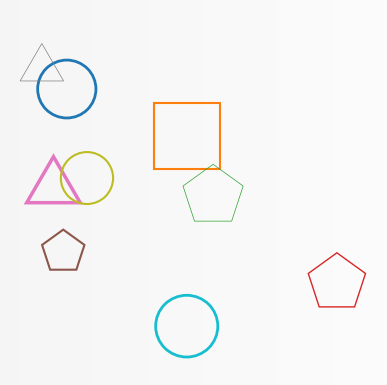[{"shape": "circle", "thickness": 2, "radius": 0.38, "center": [0.172, 0.769]}, {"shape": "square", "thickness": 1.5, "radius": 0.43, "center": [0.482, 0.646]}, {"shape": "pentagon", "thickness": 0.5, "radius": 0.41, "center": [0.55, 0.492]}, {"shape": "pentagon", "thickness": 1, "radius": 0.39, "center": [0.869, 0.266]}, {"shape": "pentagon", "thickness": 1.5, "radius": 0.29, "center": [0.163, 0.346]}, {"shape": "triangle", "thickness": 2.5, "radius": 0.4, "center": [0.138, 0.513]}, {"shape": "triangle", "thickness": 0.5, "radius": 0.32, "center": [0.108, 0.822]}, {"shape": "circle", "thickness": 1.5, "radius": 0.34, "center": [0.224, 0.538]}, {"shape": "circle", "thickness": 2, "radius": 0.4, "center": [0.482, 0.153]}]